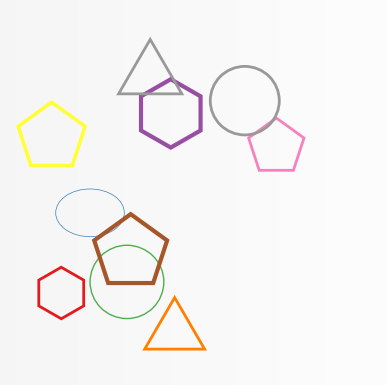[{"shape": "hexagon", "thickness": 2, "radius": 0.33, "center": [0.158, 0.239]}, {"shape": "oval", "thickness": 0.5, "radius": 0.44, "center": [0.232, 0.447]}, {"shape": "circle", "thickness": 1, "radius": 0.48, "center": [0.328, 0.268]}, {"shape": "hexagon", "thickness": 3, "radius": 0.44, "center": [0.441, 0.705]}, {"shape": "triangle", "thickness": 2, "radius": 0.45, "center": [0.451, 0.138]}, {"shape": "pentagon", "thickness": 2.5, "radius": 0.45, "center": [0.133, 0.644]}, {"shape": "pentagon", "thickness": 3, "radius": 0.49, "center": [0.337, 0.345]}, {"shape": "pentagon", "thickness": 2, "radius": 0.38, "center": [0.713, 0.618]}, {"shape": "triangle", "thickness": 2, "radius": 0.47, "center": [0.388, 0.803]}, {"shape": "circle", "thickness": 2, "radius": 0.45, "center": [0.632, 0.739]}]